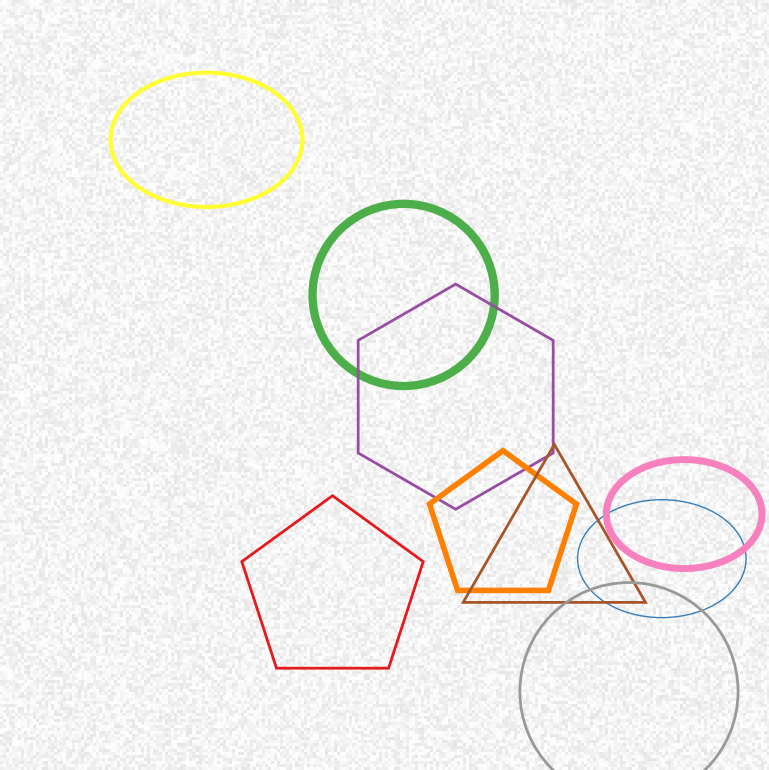[{"shape": "pentagon", "thickness": 1, "radius": 0.62, "center": [0.432, 0.232]}, {"shape": "oval", "thickness": 0.5, "radius": 0.55, "center": [0.86, 0.274]}, {"shape": "circle", "thickness": 3, "radius": 0.59, "center": [0.524, 0.617]}, {"shape": "hexagon", "thickness": 1, "radius": 0.73, "center": [0.592, 0.485]}, {"shape": "pentagon", "thickness": 2, "radius": 0.5, "center": [0.653, 0.314]}, {"shape": "oval", "thickness": 1.5, "radius": 0.62, "center": [0.268, 0.818]}, {"shape": "triangle", "thickness": 1, "radius": 0.68, "center": [0.72, 0.286]}, {"shape": "oval", "thickness": 2.5, "radius": 0.51, "center": [0.889, 0.332]}, {"shape": "circle", "thickness": 1, "radius": 0.71, "center": [0.817, 0.102]}]